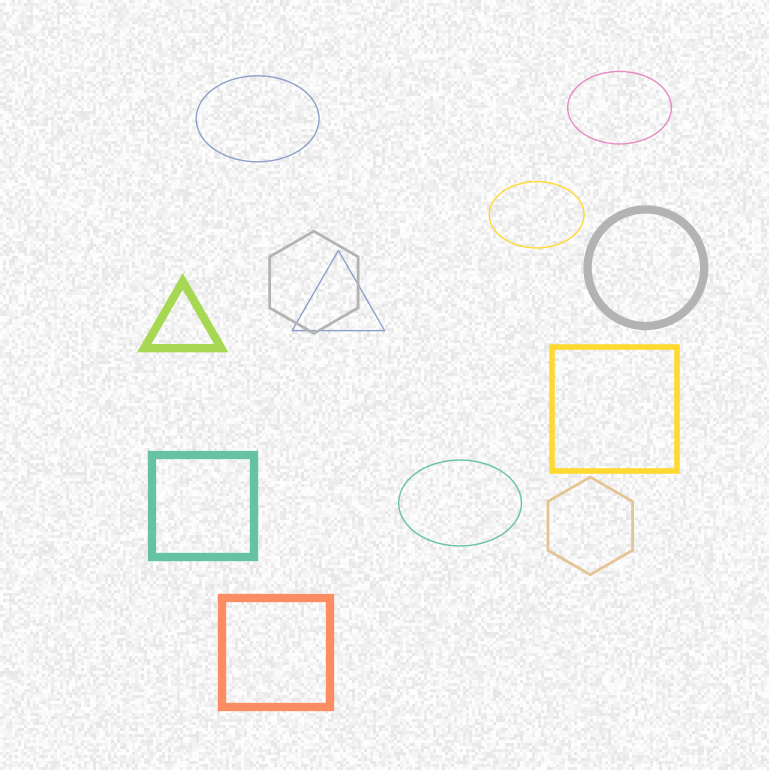[{"shape": "square", "thickness": 3, "radius": 0.33, "center": [0.264, 0.343]}, {"shape": "oval", "thickness": 0.5, "radius": 0.4, "center": [0.597, 0.347]}, {"shape": "square", "thickness": 3, "radius": 0.35, "center": [0.359, 0.152]}, {"shape": "oval", "thickness": 0.5, "radius": 0.4, "center": [0.335, 0.846]}, {"shape": "triangle", "thickness": 0.5, "radius": 0.35, "center": [0.439, 0.605]}, {"shape": "oval", "thickness": 0.5, "radius": 0.34, "center": [0.805, 0.86]}, {"shape": "triangle", "thickness": 3, "radius": 0.29, "center": [0.237, 0.577]}, {"shape": "oval", "thickness": 0.5, "radius": 0.31, "center": [0.697, 0.721]}, {"shape": "square", "thickness": 2, "radius": 0.4, "center": [0.798, 0.469]}, {"shape": "hexagon", "thickness": 1, "radius": 0.32, "center": [0.767, 0.317]}, {"shape": "hexagon", "thickness": 1, "radius": 0.33, "center": [0.408, 0.633]}, {"shape": "circle", "thickness": 3, "radius": 0.38, "center": [0.839, 0.652]}]